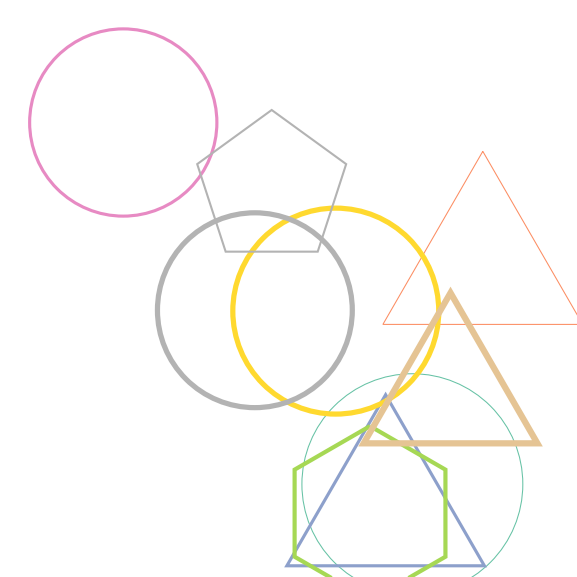[{"shape": "circle", "thickness": 0.5, "radius": 0.96, "center": [0.714, 0.161]}, {"shape": "triangle", "thickness": 0.5, "radius": 1.0, "center": [0.836, 0.537]}, {"shape": "triangle", "thickness": 1.5, "radius": 0.99, "center": [0.668, 0.118]}, {"shape": "circle", "thickness": 1.5, "radius": 0.81, "center": [0.213, 0.787]}, {"shape": "hexagon", "thickness": 2, "radius": 0.75, "center": [0.641, 0.111]}, {"shape": "circle", "thickness": 2.5, "radius": 0.89, "center": [0.581, 0.46]}, {"shape": "triangle", "thickness": 3, "radius": 0.87, "center": [0.78, 0.318]}, {"shape": "circle", "thickness": 2.5, "radius": 0.84, "center": [0.441, 0.462]}, {"shape": "pentagon", "thickness": 1, "radius": 0.68, "center": [0.47, 0.673]}]